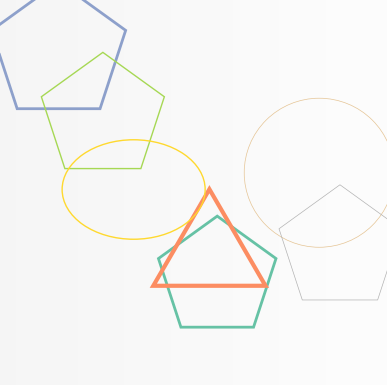[{"shape": "pentagon", "thickness": 2, "radius": 0.8, "center": [0.561, 0.279]}, {"shape": "triangle", "thickness": 3, "radius": 0.84, "center": [0.54, 0.341]}, {"shape": "pentagon", "thickness": 2, "radius": 0.91, "center": [0.151, 0.865]}, {"shape": "pentagon", "thickness": 1, "radius": 0.83, "center": [0.265, 0.697]}, {"shape": "oval", "thickness": 1, "radius": 0.92, "center": [0.345, 0.508]}, {"shape": "circle", "thickness": 0.5, "radius": 0.97, "center": [0.824, 0.551]}, {"shape": "pentagon", "thickness": 0.5, "radius": 0.83, "center": [0.877, 0.355]}]